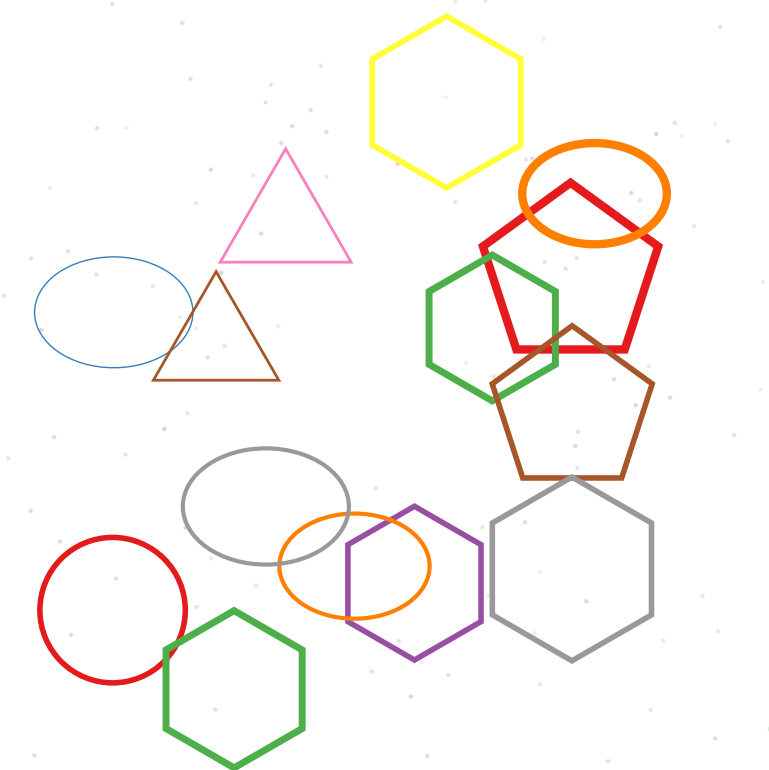[{"shape": "pentagon", "thickness": 3, "radius": 0.6, "center": [0.741, 0.643]}, {"shape": "circle", "thickness": 2, "radius": 0.47, "center": [0.146, 0.208]}, {"shape": "oval", "thickness": 0.5, "radius": 0.51, "center": [0.148, 0.594]}, {"shape": "hexagon", "thickness": 2.5, "radius": 0.47, "center": [0.639, 0.574]}, {"shape": "hexagon", "thickness": 2.5, "radius": 0.51, "center": [0.304, 0.105]}, {"shape": "hexagon", "thickness": 2, "radius": 0.5, "center": [0.538, 0.243]}, {"shape": "oval", "thickness": 3, "radius": 0.47, "center": [0.772, 0.748]}, {"shape": "oval", "thickness": 1.5, "radius": 0.49, "center": [0.46, 0.265]}, {"shape": "hexagon", "thickness": 2, "radius": 0.56, "center": [0.58, 0.867]}, {"shape": "pentagon", "thickness": 2, "radius": 0.55, "center": [0.743, 0.468]}, {"shape": "triangle", "thickness": 1, "radius": 0.47, "center": [0.281, 0.553]}, {"shape": "triangle", "thickness": 1, "radius": 0.49, "center": [0.371, 0.709]}, {"shape": "hexagon", "thickness": 2, "radius": 0.6, "center": [0.743, 0.261]}, {"shape": "oval", "thickness": 1.5, "radius": 0.54, "center": [0.345, 0.342]}]